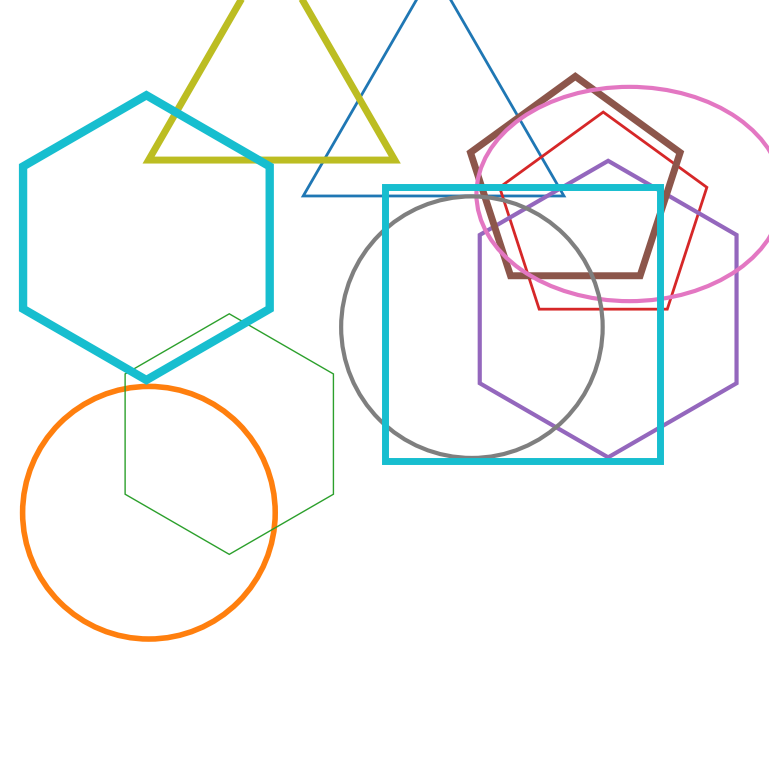[{"shape": "triangle", "thickness": 1, "radius": 0.98, "center": [0.563, 0.843]}, {"shape": "circle", "thickness": 2, "radius": 0.82, "center": [0.193, 0.334]}, {"shape": "hexagon", "thickness": 0.5, "radius": 0.78, "center": [0.298, 0.436]}, {"shape": "pentagon", "thickness": 1, "radius": 0.71, "center": [0.783, 0.713]}, {"shape": "hexagon", "thickness": 1.5, "radius": 0.96, "center": [0.79, 0.599]}, {"shape": "pentagon", "thickness": 2.5, "radius": 0.72, "center": [0.747, 0.758]}, {"shape": "oval", "thickness": 1.5, "radius": 0.99, "center": [0.818, 0.748]}, {"shape": "circle", "thickness": 1.5, "radius": 0.85, "center": [0.613, 0.575]}, {"shape": "triangle", "thickness": 2.5, "radius": 0.92, "center": [0.353, 0.884]}, {"shape": "square", "thickness": 2.5, "radius": 0.89, "center": [0.678, 0.579]}, {"shape": "hexagon", "thickness": 3, "radius": 0.92, "center": [0.19, 0.691]}]